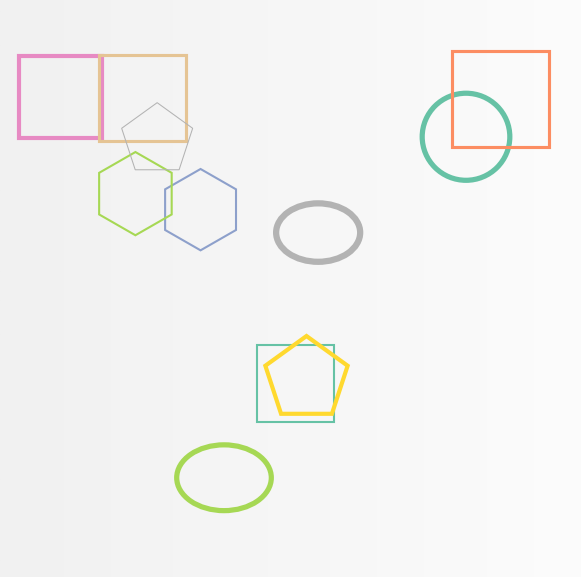[{"shape": "circle", "thickness": 2.5, "radius": 0.38, "center": [0.802, 0.762]}, {"shape": "square", "thickness": 1, "radius": 0.33, "center": [0.509, 0.335]}, {"shape": "square", "thickness": 1.5, "radius": 0.42, "center": [0.862, 0.828]}, {"shape": "hexagon", "thickness": 1, "radius": 0.35, "center": [0.345, 0.636]}, {"shape": "square", "thickness": 2, "radius": 0.36, "center": [0.105, 0.831]}, {"shape": "hexagon", "thickness": 1, "radius": 0.36, "center": [0.233, 0.664]}, {"shape": "oval", "thickness": 2.5, "radius": 0.41, "center": [0.385, 0.172]}, {"shape": "pentagon", "thickness": 2, "radius": 0.37, "center": [0.527, 0.343]}, {"shape": "square", "thickness": 1.5, "radius": 0.37, "center": [0.245, 0.83]}, {"shape": "pentagon", "thickness": 0.5, "radius": 0.32, "center": [0.27, 0.757]}, {"shape": "oval", "thickness": 3, "radius": 0.36, "center": [0.547, 0.596]}]